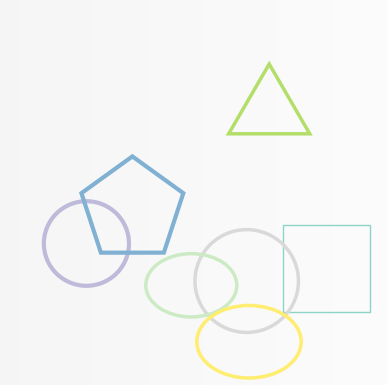[{"shape": "square", "thickness": 1, "radius": 0.56, "center": [0.842, 0.303]}, {"shape": "circle", "thickness": 3, "radius": 0.55, "center": [0.223, 0.368]}, {"shape": "pentagon", "thickness": 3, "radius": 0.69, "center": [0.342, 0.456]}, {"shape": "triangle", "thickness": 2.5, "radius": 0.6, "center": [0.695, 0.713]}, {"shape": "circle", "thickness": 2.5, "radius": 0.67, "center": [0.637, 0.27]}, {"shape": "oval", "thickness": 2.5, "radius": 0.59, "center": [0.494, 0.259]}, {"shape": "oval", "thickness": 2.5, "radius": 0.67, "center": [0.643, 0.112]}]